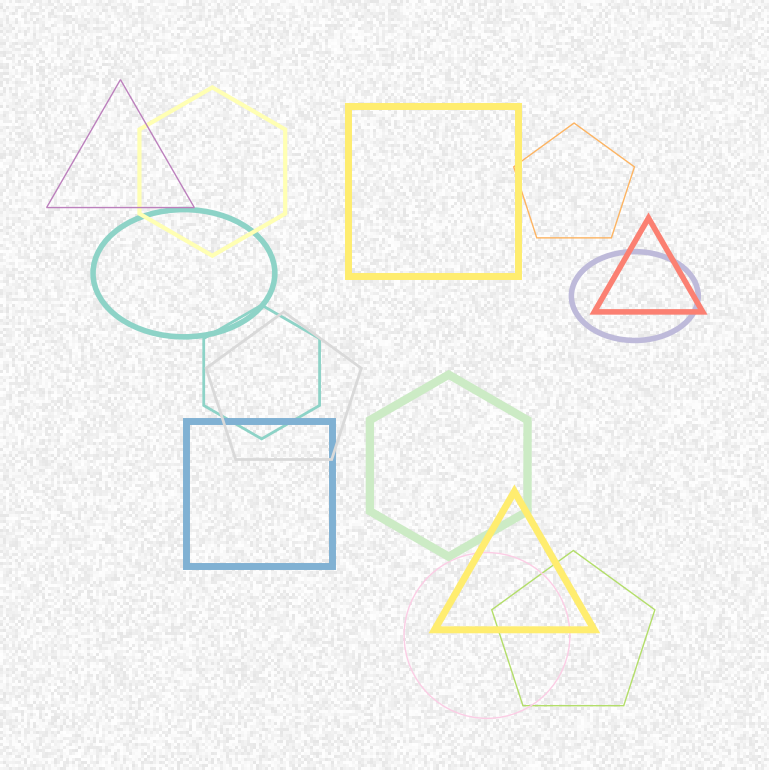[{"shape": "oval", "thickness": 2, "radius": 0.59, "center": [0.239, 0.645]}, {"shape": "hexagon", "thickness": 1, "radius": 0.43, "center": [0.34, 0.517]}, {"shape": "hexagon", "thickness": 1.5, "radius": 0.55, "center": [0.276, 0.777]}, {"shape": "oval", "thickness": 2, "radius": 0.41, "center": [0.824, 0.616]}, {"shape": "triangle", "thickness": 2, "radius": 0.41, "center": [0.842, 0.636]}, {"shape": "square", "thickness": 2.5, "radius": 0.47, "center": [0.336, 0.359]}, {"shape": "pentagon", "thickness": 0.5, "radius": 0.41, "center": [0.746, 0.758]}, {"shape": "pentagon", "thickness": 0.5, "radius": 0.56, "center": [0.745, 0.174]}, {"shape": "circle", "thickness": 0.5, "radius": 0.54, "center": [0.632, 0.175]}, {"shape": "pentagon", "thickness": 1, "radius": 0.53, "center": [0.368, 0.489]}, {"shape": "triangle", "thickness": 0.5, "radius": 0.55, "center": [0.156, 0.786]}, {"shape": "hexagon", "thickness": 3, "radius": 0.59, "center": [0.583, 0.395]}, {"shape": "square", "thickness": 2.5, "radius": 0.55, "center": [0.563, 0.752]}, {"shape": "triangle", "thickness": 2.5, "radius": 0.6, "center": [0.668, 0.242]}]